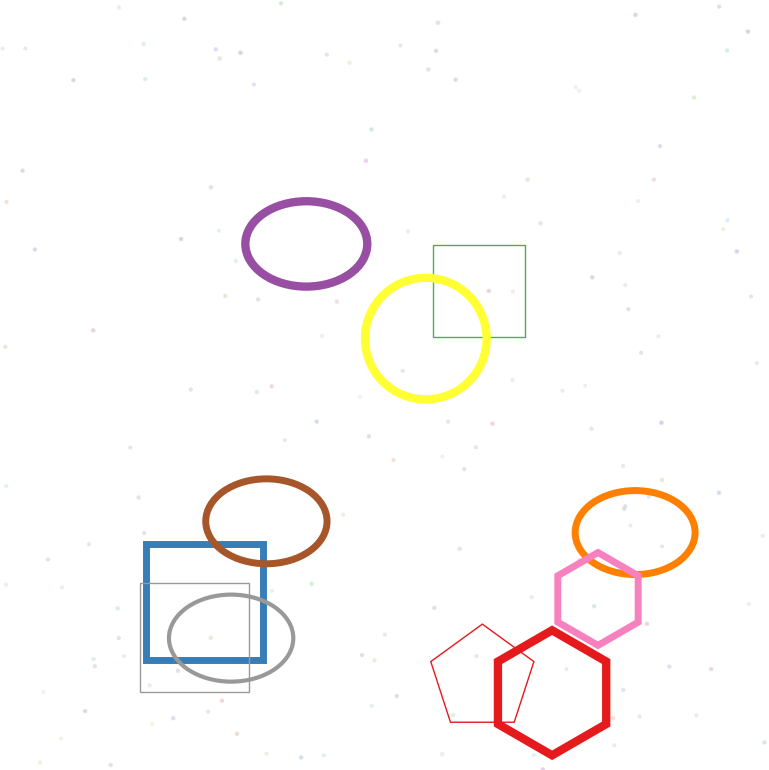[{"shape": "pentagon", "thickness": 0.5, "radius": 0.35, "center": [0.626, 0.119]}, {"shape": "hexagon", "thickness": 3, "radius": 0.41, "center": [0.717, 0.1]}, {"shape": "square", "thickness": 2.5, "radius": 0.38, "center": [0.266, 0.218]}, {"shape": "square", "thickness": 0.5, "radius": 0.3, "center": [0.622, 0.622]}, {"shape": "oval", "thickness": 3, "radius": 0.4, "center": [0.398, 0.683]}, {"shape": "oval", "thickness": 2.5, "radius": 0.39, "center": [0.825, 0.308]}, {"shape": "circle", "thickness": 3, "radius": 0.39, "center": [0.553, 0.56]}, {"shape": "oval", "thickness": 2.5, "radius": 0.39, "center": [0.346, 0.323]}, {"shape": "hexagon", "thickness": 2.5, "radius": 0.3, "center": [0.777, 0.222]}, {"shape": "oval", "thickness": 1.5, "radius": 0.4, "center": [0.3, 0.171]}, {"shape": "square", "thickness": 0.5, "radius": 0.36, "center": [0.253, 0.172]}]